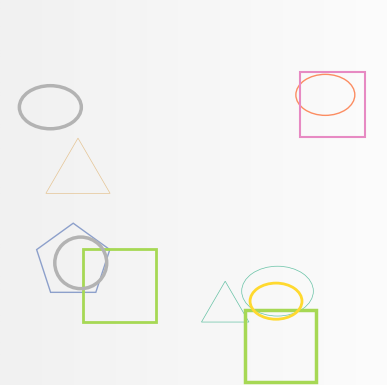[{"shape": "oval", "thickness": 0.5, "radius": 0.46, "center": [0.716, 0.244]}, {"shape": "triangle", "thickness": 0.5, "radius": 0.35, "center": [0.581, 0.199]}, {"shape": "oval", "thickness": 1, "radius": 0.38, "center": [0.84, 0.754]}, {"shape": "pentagon", "thickness": 1, "radius": 0.5, "center": [0.189, 0.321]}, {"shape": "square", "thickness": 1.5, "radius": 0.42, "center": [0.858, 0.729]}, {"shape": "square", "thickness": 2.5, "radius": 0.46, "center": [0.724, 0.101]}, {"shape": "square", "thickness": 2, "radius": 0.47, "center": [0.309, 0.259]}, {"shape": "oval", "thickness": 2, "radius": 0.34, "center": [0.712, 0.218]}, {"shape": "triangle", "thickness": 0.5, "radius": 0.48, "center": [0.201, 0.546]}, {"shape": "circle", "thickness": 2.5, "radius": 0.33, "center": [0.208, 0.317]}, {"shape": "oval", "thickness": 2.5, "radius": 0.4, "center": [0.13, 0.721]}]